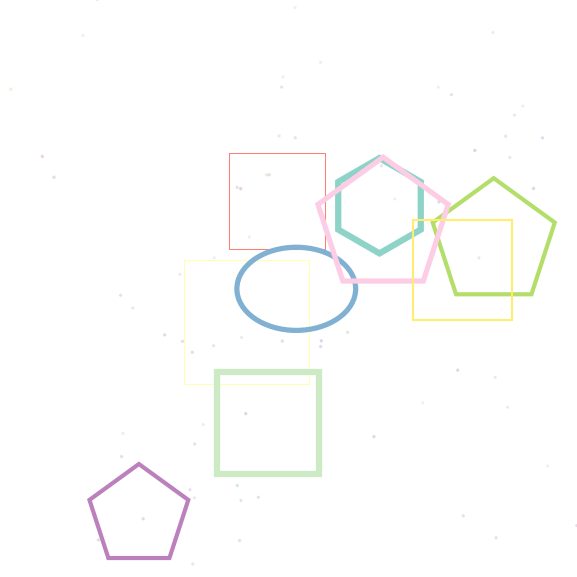[{"shape": "hexagon", "thickness": 3, "radius": 0.41, "center": [0.657, 0.643]}, {"shape": "square", "thickness": 0.5, "radius": 0.54, "center": [0.427, 0.442]}, {"shape": "square", "thickness": 0.5, "radius": 0.41, "center": [0.48, 0.65]}, {"shape": "oval", "thickness": 2.5, "radius": 0.51, "center": [0.513, 0.499]}, {"shape": "pentagon", "thickness": 2, "radius": 0.56, "center": [0.855, 0.579]}, {"shape": "pentagon", "thickness": 2.5, "radius": 0.59, "center": [0.663, 0.608]}, {"shape": "pentagon", "thickness": 2, "radius": 0.45, "center": [0.241, 0.106]}, {"shape": "square", "thickness": 3, "radius": 0.44, "center": [0.465, 0.266]}, {"shape": "square", "thickness": 1, "radius": 0.43, "center": [0.801, 0.531]}]